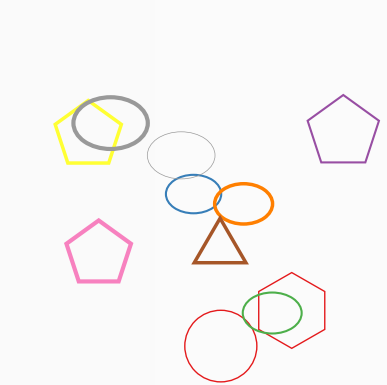[{"shape": "circle", "thickness": 1, "radius": 0.46, "center": [0.57, 0.101]}, {"shape": "hexagon", "thickness": 1, "radius": 0.49, "center": [0.753, 0.194]}, {"shape": "oval", "thickness": 1.5, "radius": 0.36, "center": [0.5, 0.496]}, {"shape": "oval", "thickness": 1.5, "radius": 0.38, "center": [0.702, 0.187]}, {"shape": "pentagon", "thickness": 1.5, "radius": 0.48, "center": [0.886, 0.656]}, {"shape": "oval", "thickness": 2.5, "radius": 0.37, "center": [0.629, 0.47]}, {"shape": "pentagon", "thickness": 2.5, "radius": 0.45, "center": [0.228, 0.649]}, {"shape": "triangle", "thickness": 2.5, "radius": 0.38, "center": [0.568, 0.356]}, {"shape": "pentagon", "thickness": 3, "radius": 0.44, "center": [0.255, 0.34]}, {"shape": "oval", "thickness": 0.5, "radius": 0.44, "center": [0.468, 0.596]}, {"shape": "oval", "thickness": 3, "radius": 0.48, "center": [0.285, 0.68]}]